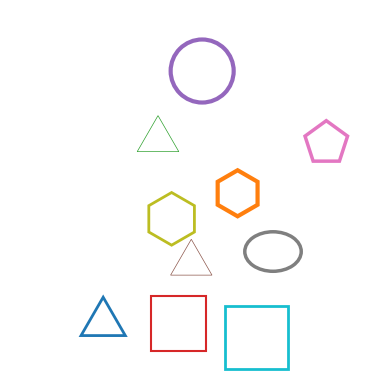[{"shape": "triangle", "thickness": 2, "radius": 0.33, "center": [0.268, 0.162]}, {"shape": "hexagon", "thickness": 3, "radius": 0.3, "center": [0.617, 0.498]}, {"shape": "triangle", "thickness": 0.5, "radius": 0.31, "center": [0.41, 0.637]}, {"shape": "square", "thickness": 1.5, "radius": 0.36, "center": [0.463, 0.159]}, {"shape": "circle", "thickness": 3, "radius": 0.41, "center": [0.525, 0.816]}, {"shape": "triangle", "thickness": 0.5, "radius": 0.31, "center": [0.497, 0.316]}, {"shape": "pentagon", "thickness": 2.5, "radius": 0.29, "center": [0.847, 0.628]}, {"shape": "oval", "thickness": 2.5, "radius": 0.37, "center": [0.709, 0.347]}, {"shape": "hexagon", "thickness": 2, "radius": 0.34, "center": [0.446, 0.432]}, {"shape": "square", "thickness": 2, "radius": 0.41, "center": [0.667, 0.124]}]